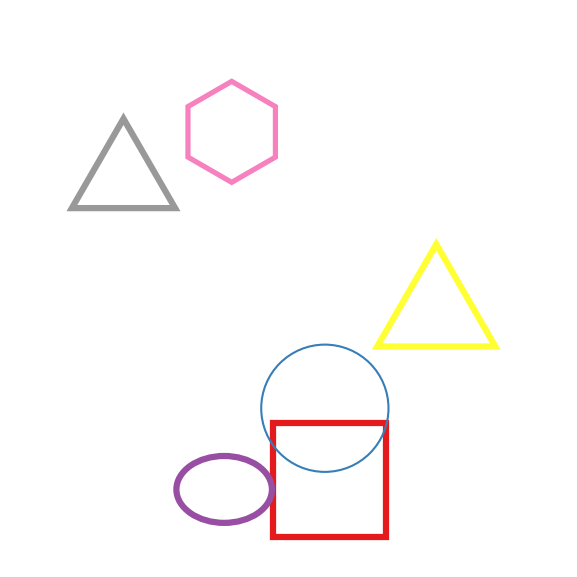[{"shape": "square", "thickness": 3, "radius": 0.49, "center": [0.571, 0.168]}, {"shape": "circle", "thickness": 1, "radius": 0.55, "center": [0.563, 0.292]}, {"shape": "oval", "thickness": 3, "radius": 0.41, "center": [0.388, 0.152]}, {"shape": "triangle", "thickness": 3, "radius": 0.59, "center": [0.755, 0.458]}, {"shape": "hexagon", "thickness": 2.5, "radius": 0.44, "center": [0.401, 0.771]}, {"shape": "triangle", "thickness": 3, "radius": 0.52, "center": [0.214, 0.69]}]